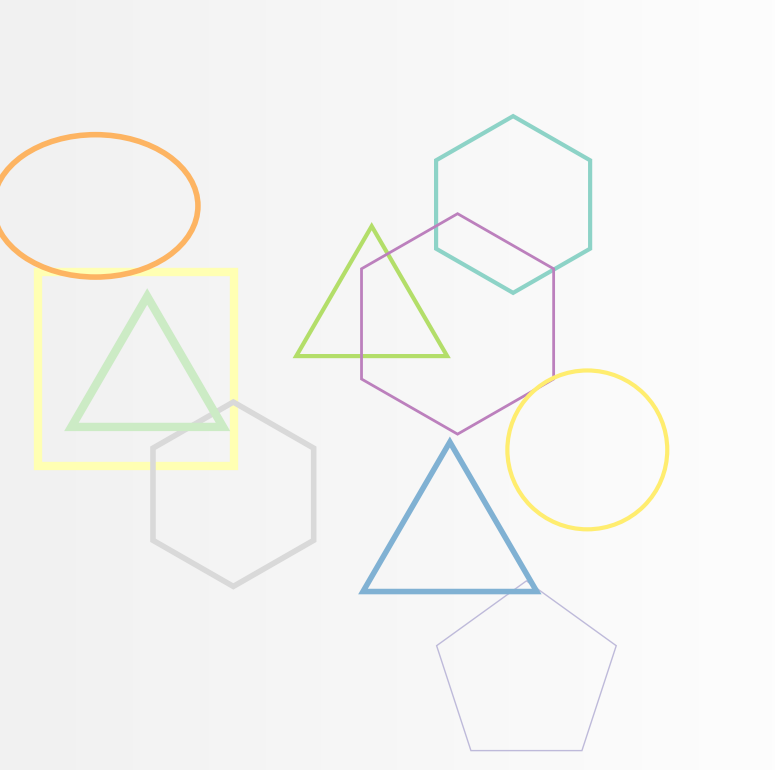[{"shape": "hexagon", "thickness": 1.5, "radius": 0.57, "center": [0.662, 0.734]}, {"shape": "square", "thickness": 3, "radius": 0.63, "center": [0.176, 0.521]}, {"shape": "pentagon", "thickness": 0.5, "radius": 0.61, "center": [0.679, 0.124]}, {"shape": "triangle", "thickness": 2, "radius": 0.65, "center": [0.58, 0.296]}, {"shape": "oval", "thickness": 2, "radius": 0.66, "center": [0.123, 0.733]}, {"shape": "triangle", "thickness": 1.5, "radius": 0.56, "center": [0.48, 0.594]}, {"shape": "hexagon", "thickness": 2, "radius": 0.6, "center": [0.301, 0.358]}, {"shape": "hexagon", "thickness": 1, "radius": 0.72, "center": [0.59, 0.579]}, {"shape": "triangle", "thickness": 3, "radius": 0.56, "center": [0.19, 0.502]}, {"shape": "circle", "thickness": 1.5, "radius": 0.52, "center": [0.758, 0.416]}]